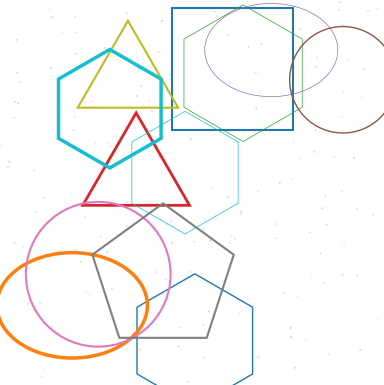[{"shape": "square", "thickness": 1.5, "radius": 0.79, "center": [0.604, 0.821]}, {"shape": "hexagon", "thickness": 1, "radius": 0.87, "center": [0.506, 0.115]}, {"shape": "oval", "thickness": 2.5, "radius": 0.98, "center": [0.188, 0.207]}, {"shape": "hexagon", "thickness": 0.5, "radius": 0.89, "center": [0.631, 0.81]}, {"shape": "triangle", "thickness": 2, "radius": 0.8, "center": [0.354, 0.547]}, {"shape": "oval", "thickness": 0.5, "radius": 0.86, "center": [0.705, 0.87]}, {"shape": "circle", "thickness": 1, "radius": 0.69, "center": [0.891, 0.793]}, {"shape": "circle", "thickness": 1.5, "radius": 0.94, "center": [0.255, 0.288]}, {"shape": "pentagon", "thickness": 1.5, "radius": 0.97, "center": [0.423, 0.279]}, {"shape": "triangle", "thickness": 1.5, "radius": 0.75, "center": [0.332, 0.796]}, {"shape": "hexagon", "thickness": 2.5, "radius": 0.77, "center": [0.285, 0.718]}, {"shape": "hexagon", "thickness": 0.5, "radius": 0.8, "center": [0.48, 0.552]}]